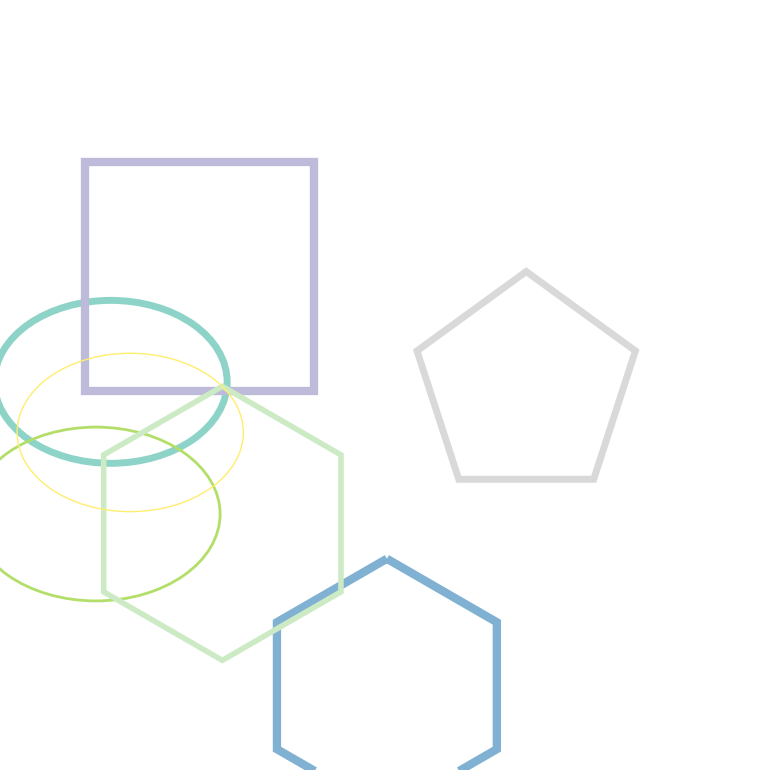[{"shape": "oval", "thickness": 2.5, "radius": 0.76, "center": [0.144, 0.504]}, {"shape": "square", "thickness": 3, "radius": 0.74, "center": [0.259, 0.641]}, {"shape": "hexagon", "thickness": 3, "radius": 0.82, "center": [0.502, 0.109]}, {"shape": "oval", "thickness": 1, "radius": 0.81, "center": [0.125, 0.332]}, {"shape": "pentagon", "thickness": 2.5, "radius": 0.75, "center": [0.683, 0.498]}, {"shape": "hexagon", "thickness": 2, "radius": 0.89, "center": [0.289, 0.32]}, {"shape": "oval", "thickness": 0.5, "radius": 0.73, "center": [0.169, 0.438]}]